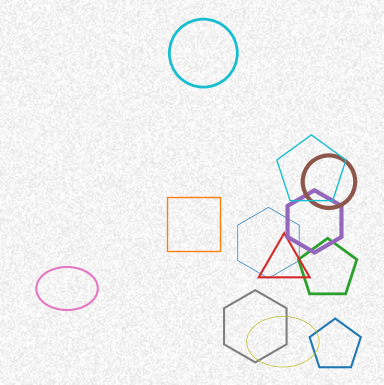[{"shape": "hexagon", "thickness": 0.5, "radius": 0.46, "center": [0.697, 0.369]}, {"shape": "pentagon", "thickness": 1.5, "radius": 0.35, "center": [0.871, 0.103]}, {"shape": "square", "thickness": 1, "radius": 0.35, "center": [0.503, 0.418]}, {"shape": "pentagon", "thickness": 2, "radius": 0.4, "center": [0.851, 0.301]}, {"shape": "triangle", "thickness": 1.5, "radius": 0.38, "center": [0.738, 0.318]}, {"shape": "hexagon", "thickness": 3, "radius": 0.4, "center": [0.817, 0.425]}, {"shape": "circle", "thickness": 3, "radius": 0.34, "center": [0.854, 0.528]}, {"shape": "oval", "thickness": 1.5, "radius": 0.4, "center": [0.174, 0.251]}, {"shape": "hexagon", "thickness": 1.5, "radius": 0.47, "center": [0.663, 0.153]}, {"shape": "oval", "thickness": 0.5, "radius": 0.47, "center": [0.735, 0.112]}, {"shape": "pentagon", "thickness": 1, "radius": 0.47, "center": [0.809, 0.555]}, {"shape": "circle", "thickness": 2, "radius": 0.44, "center": [0.528, 0.862]}]